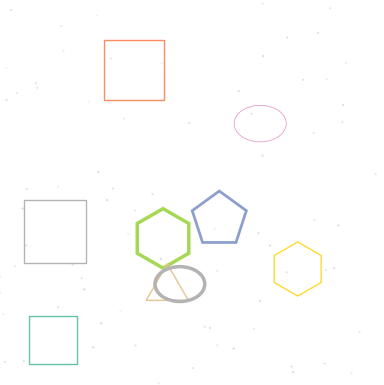[{"shape": "square", "thickness": 1, "radius": 0.31, "center": [0.138, 0.118]}, {"shape": "square", "thickness": 1, "radius": 0.39, "center": [0.348, 0.818]}, {"shape": "pentagon", "thickness": 2, "radius": 0.37, "center": [0.57, 0.43]}, {"shape": "oval", "thickness": 0.5, "radius": 0.34, "center": [0.676, 0.679]}, {"shape": "hexagon", "thickness": 2.5, "radius": 0.39, "center": [0.423, 0.381]}, {"shape": "hexagon", "thickness": 1, "radius": 0.35, "center": [0.773, 0.301]}, {"shape": "triangle", "thickness": 1, "radius": 0.32, "center": [0.434, 0.251]}, {"shape": "square", "thickness": 1, "radius": 0.41, "center": [0.143, 0.399]}, {"shape": "oval", "thickness": 2.5, "radius": 0.32, "center": [0.467, 0.262]}]